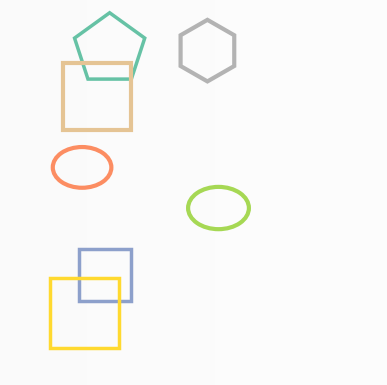[{"shape": "pentagon", "thickness": 2.5, "radius": 0.48, "center": [0.283, 0.872]}, {"shape": "oval", "thickness": 3, "radius": 0.38, "center": [0.212, 0.565]}, {"shape": "square", "thickness": 2.5, "radius": 0.34, "center": [0.27, 0.286]}, {"shape": "oval", "thickness": 3, "radius": 0.39, "center": [0.564, 0.46]}, {"shape": "square", "thickness": 2.5, "radius": 0.45, "center": [0.218, 0.187]}, {"shape": "square", "thickness": 3, "radius": 0.44, "center": [0.251, 0.75]}, {"shape": "hexagon", "thickness": 3, "radius": 0.4, "center": [0.535, 0.868]}]